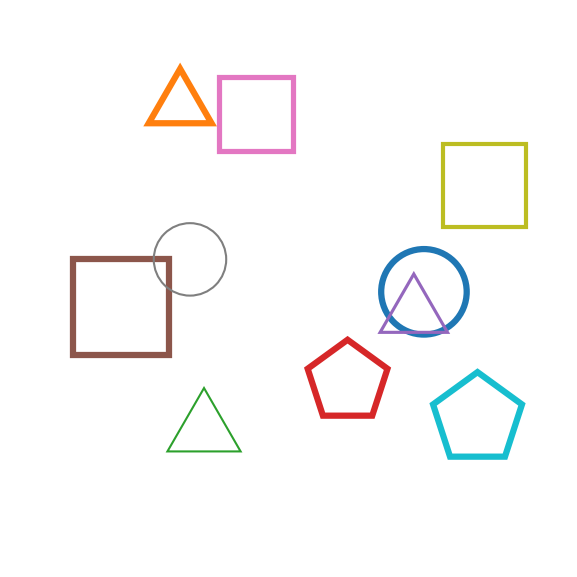[{"shape": "circle", "thickness": 3, "radius": 0.37, "center": [0.734, 0.494]}, {"shape": "triangle", "thickness": 3, "radius": 0.31, "center": [0.312, 0.817]}, {"shape": "triangle", "thickness": 1, "radius": 0.37, "center": [0.353, 0.254]}, {"shape": "pentagon", "thickness": 3, "radius": 0.36, "center": [0.602, 0.338]}, {"shape": "triangle", "thickness": 1.5, "radius": 0.34, "center": [0.717, 0.457]}, {"shape": "square", "thickness": 3, "radius": 0.42, "center": [0.209, 0.467]}, {"shape": "square", "thickness": 2.5, "radius": 0.32, "center": [0.443, 0.801]}, {"shape": "circle", "thickness": 1, "radius": 0.31, "center": [0.329, 0.55]}, {"shape": "square", "thickness": 2, "radius": 0.36, "center": [0.839, 0.678]}, {"shape": "pentagon", "thickness": 3, "radius": 0.4, "center": [0.827, 0.274]}]